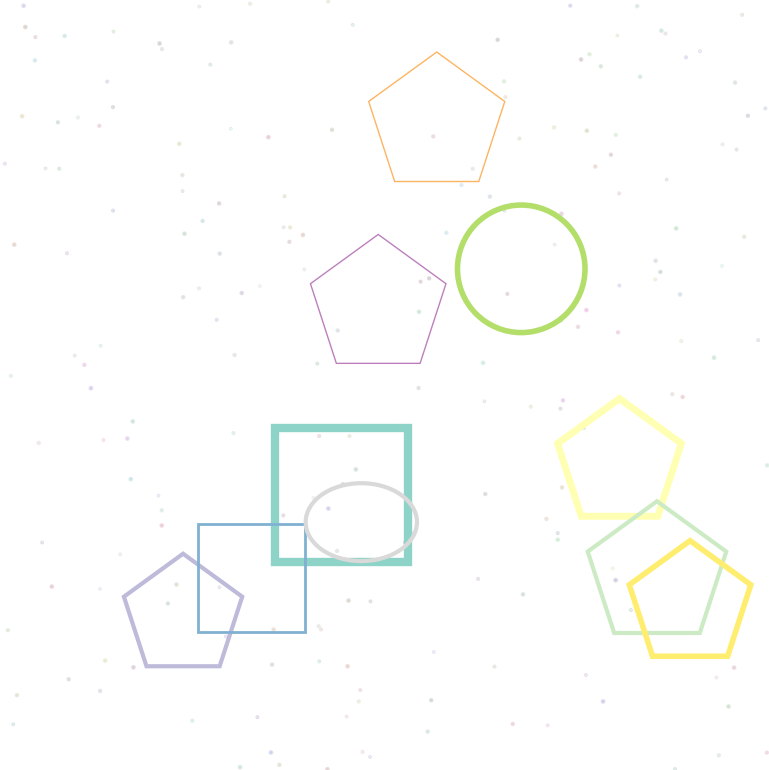[{"shape": "square", "thickness": 3, "radius": 0.43, "center": [0.444, 0.357]}, {"shape": "pentagon", "thickness": 2.5, "radius": 0.42, "center": [0.805, 0.398]}, {"shape": "pentagon", "thickness": 1.5, "radius": 0.4, "center": [0.238, 0.2]}, {"shape": "square", "thickness": 1, "radius": 0.35, "center": [0.326, 0.249]}, {"shape": "pentagon", "thickness": 0.5, "radius": 0.46, "center": [0.567, 0.839]}, {"shape": "circle", "thickness": 2, "radius": 0.41, "center": [0.677, 0.651]}, {"shape": "oval", "thickness": 1.5, "radius": 0.36, "center": [0.469, 0.322]}, {"shape": "pentagon", "thickness": 0.5, "radius": 0.46, "center": [0.491, 0.603]}, {"shape": "pentagon", "thickness": 1.5, "radius": 0.47, "center": [0.853, 0.254]}, {"shape": "pentagon", "thickness": 2, "radius": 0.41, "center": [0.896, 0.215]}]